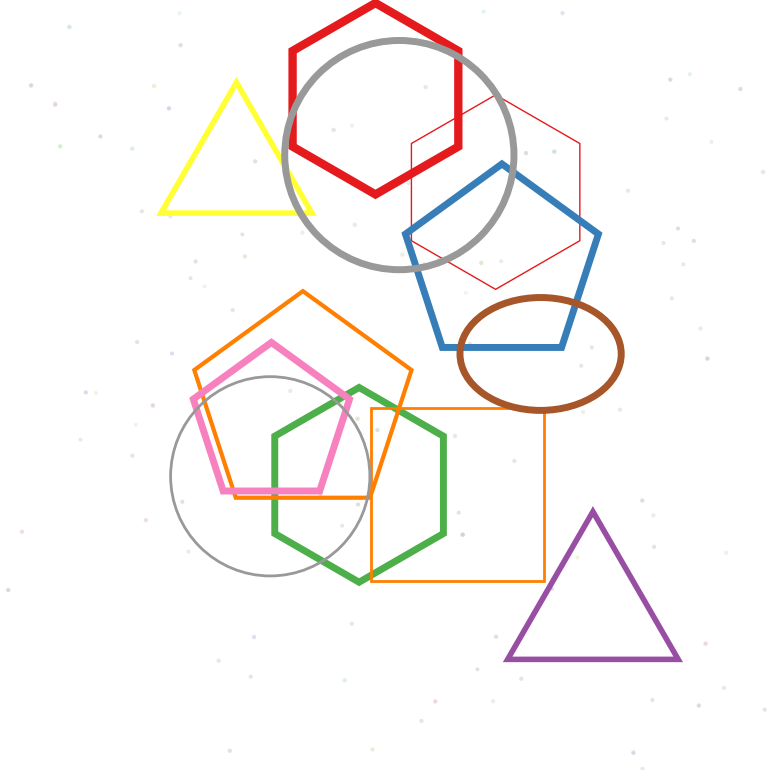[{"shape": "hexagon", "thickness": 3, "radius": 0.62, "center": [0.488, 0.872]}, {"shape": "hexagon", "thickness": 0.5, "radius": 0.63, "center": [0.644, 0.751]}, {"shape": "pentagon", "thickness": 2.5, "radius": 0.66, "center": [0.652, 0.655]}, {"shape": "hexagon", "thickness": 2.5, "radius": 0.63, "center": [0.466, 0.37]}, {"shape": "triangle", "thickness": 2, "radius": 0.64, "center": [0.77, 0.208]}, {"shape": "square", "thickness": 1, "radius": 0.56, "center": [0.594, 0.357]}, {"shape": "pentagon", "thickness": 1.5, "radius": 0.74, "center": [0.393, 0.474]}, {"shape": "triangle", "thickness": 2, "radius": 0.57, "center": [0.307, 0.78]}, {"shape": "oval", "thickness": 2.5, "radius": 0.52, "center": [0.702, 0.54]}, {"shape": "pentagon", "thickness": 2.5, "radius": 0.53, "center": [0.352, 0.449]}, {"shape": "circle", "thickness": 1, "radius": 0.65, "center": [0.351, 0.381]}, {"shape": "circle", "thickness": 2.5, "radius": 0.74, "center": [0.519, 0.799]}]